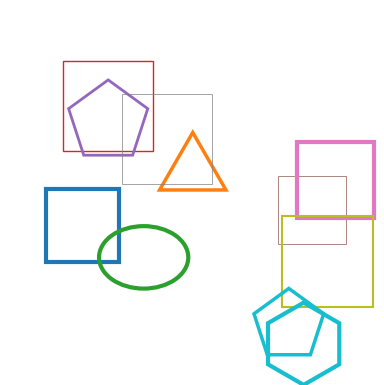[{"shape": "square", "thickness": 3, "radius": 0.47, "center": [0.214, 0.415]}, {"shape": "triangle", "thickness": 2.5, "radius": 0.5, "center": [0.501, 0.556]}, {"shape": "oval", "thickness": 3, "radius": 0.58, "center": [0.373, 0.332]}, {"shape": "square", "thickness": 1, "radius": 0.58, "center": [0.281, 0.725]}, {"shape": "pentagon", "thickness": 2, "radius": 0.54, "center": [0.281, 0.684]}, {"shape": "square", "thickness": 0.5, "radius": 0.44, "center": [0.81, 0.455]}, {"shape": "square", "thickness": 3, "radius": 0.5, "center": [0.871, 0.532]}, {"shape": "square", "thickness": 0.5, "radius": 0.58, "center": [0.434, 0.638]}, {"shape": "square", "thickness": 1.5, "radius": 0.59, "center": [0.85, 0.32]}, {"shape": "pentagon", "thickness": 2.5, "radius": 0.48, "center": [0.75, 0.156]}, {"shape": "hexagon", "thickness": 3, "radius": 0.53, "center": [0.789, 0.107]}]